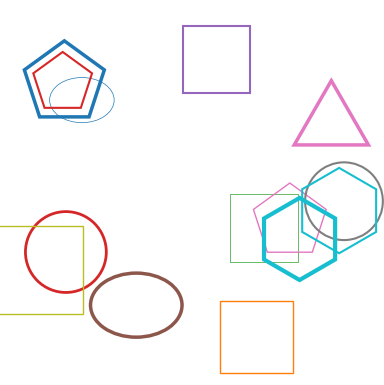[{"shape": "pentagon", "thickness": 2.5, "radius": 0.55, "center": [0.167, 0.785]}, {"shape": "oval", "thickness": 0.5, "radius": 0.42, "center": [0.213, 0.74]}, {"shape": "square", "thickness": 1, "radius": 0.47, "center": [0.666, 0.124]}, {"shape": "square", "thickness": 0.5, "radius": 0.44, "center": [0.686, 0.408]}, {"shape": "circle", "thickness": 2, "radius": 0.53, "center": [0.171, 0.345]}, {"shape": "pentagon", "thickness": 1.5, "radius": 0.4, "center": [0.163, 0.785]}, {"shape": "square", "thickness": 1.5, "radius": 0.44, "center": [0.563, 0.846]}, {"shape": "oval", "thickness": 2.5, "radius": 0.59, "center": [0.354, 0.207]}, {"shape": "triangle", "thickness": 2.5, "radius": 0.56, "center": [0.861, 0.679]}, {"shape": "pentagon", "thickness": 1, "radius": 0.5, "center": [0.753, 0.425]}, {"shape": "circle", "thickness": 1.5, "radius": 0.5, "center": [0.893, 0.477]}, {"shape": "square", "thickness": 1, "radius": 0.57, "center": [0.102, 0.298]}, {"shape": "hexagon", "thickness": 1.5, "radius": 0.55, "center": [0.881, 0.453]}, {"shape": "hexagon", "thickness": 3, "radius": 0.53, "center": [0.778, 0.379]}]